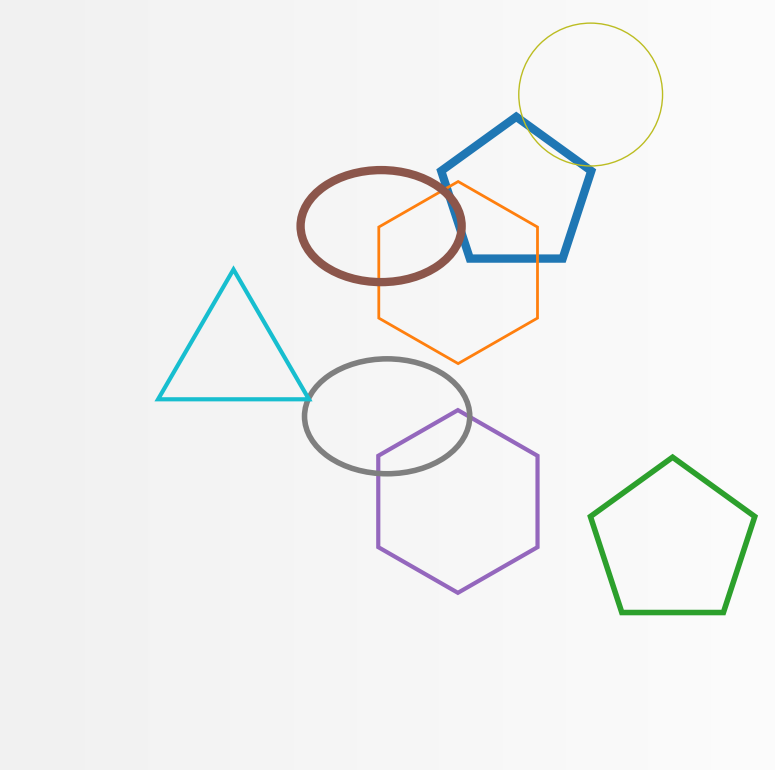[{"shape": "pentagon", "thickness": 3, "radius": 0.51, "center": [0.666, 0.747]}, {"shape": "hexagon", "thickness": 1, "radius": 0.59, "center": [0.591, 0.646]}, {"shape": "pentagon", "thickness": 2, "radius": 0.56, "center": [0.868, 0.295]}, {"shape": "hexagon", "thickness": 1.5, "radius": 0.59, "center": [0.591, 0.349]}, {"shape": "oval", "thickness": 3, "radius": 0.52, "center": [0.492, 0.706]}, {"shape": "oval", "thickness": 2, "radius": 0.53, "center": [0.5, 0.459]}, {"shape": "circle", "thickness": 0.5, "radius": 0.46, "center": [0.762, 0.877]}, {"shape": "triangle", "thickness": 1.5, "radius": 0.56, "center": [0.301, 0.538]}]